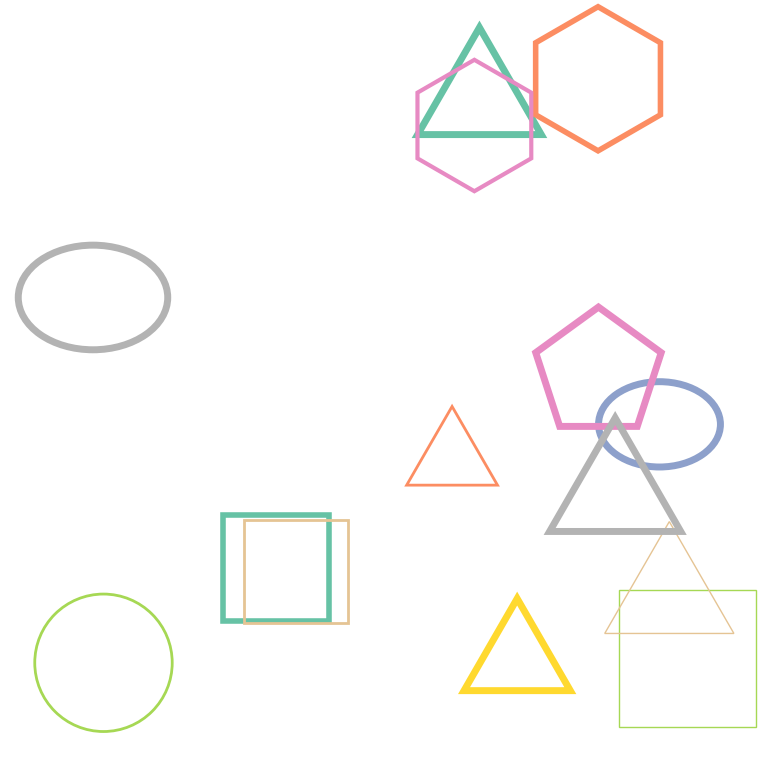[{"shape": "square", "thickness": 2, "radius": 0.34, "center": [0.358, 0.262]}, {"shape": "triangle", "thickness": 2.5, "radius": 0.46, "center": [0.623, 0.872]}, {"shape": "hexagon", "thickness": 2, "radius": 0.47, "center": [0.777, 0.898]}, {"shape": "triangle", "thickness": 1, "radius": 0.34, "center": [0.587, 0.404]}, {"shape": "oval", "thickness": 2.5, "radius": 0.4, "center": [0.856, 0.449]}, {"shape": "hexagon", "thickness": 1.5, "radius": 0.43, "center": [0.616, 0.837]}, {"shape": "pentagon", "thickness": 2.5, "radius": 0.43, "center": [0.777, 0.516]}, {"shape": "square", "thickness": 0.5, "radius": 0.44, "center": [0.893, 0.144]}, {"shape": "circle", "thickness": 1, "radius": 0.45, "center": [0.134, 0.139]}, {"shape": "triangle", "thickness": 2.5, "radius": 0.4, "center": [0.672, 0.143]}, {"shape": "triangle", "thickness": 0.5, "radius": 0.48, "center": [0.869, 0.226]}, {"shape": "square", "thickness": 1, "radius": 0.34, "center": [0.384, 0.258]}, {"shape": "oval", "thickness": 2.5, "radius": 0.49, "center": [0.121, 0.614]}, {"shape": "triangle", "thickness": 2.5, "radius": 0.49, "center": [0.799, 0.359]}]